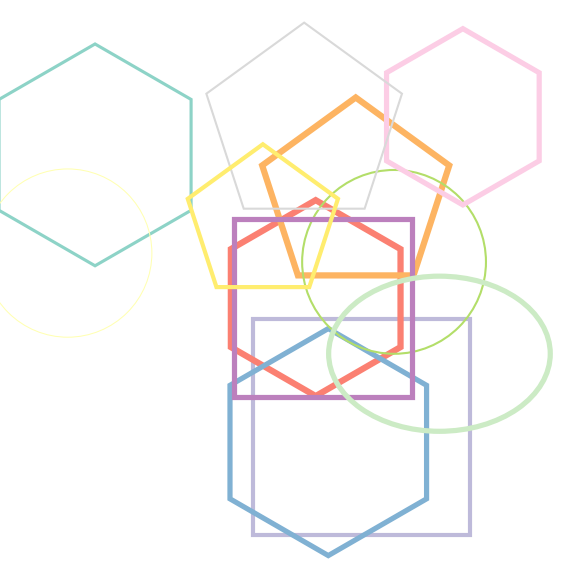[{"shape": "hexagon", "thickness": 1.5, "radius": 0.96, "center": [0.165, 0.731]}, {"shape": "circle", "thickness": 0.5, "radius": 0.73, "center": [0.117, 0.561]}, {"shape": "square", "thickness": 2, "radius": 0.94, "center": [0.626, 0.26]}, {"shape": "hexagon", "thickness": 3, "radius": 0.85, "center": [0.547, 0.483]}, {"shape": "hexagon", "thickness": 2.5, "radius": 0.98, "center": [0.568, 0.234]}, {"shape": "pentagon", "thickness": 3, "radius": 0.85, "center": [0.616, 0.66]}, {"shape": "circle", "thickness": 1, "radius": 0.8, "center": [0.682, 0.546]}, {"shape": "hexagon", "thickness": 2.5, "radius": 0.76, "center": [0.802, 0.797]}, {"shape": "pentagon", "thickness": 1, "radius": 0.89, "center": [0.527, 0.782]}, {"shape": "square", "thickness": 2.5, "radius": 0.77, "center": [0.559, 0.466]}, {"shape": "oval", "thickness": 2.5, "radius": 0.96, "center": [0.761, 0.387]}, {"shape": "pentagon", "thickness": 2, "radius": 0.68, "center": [0.455, 0.613]}]